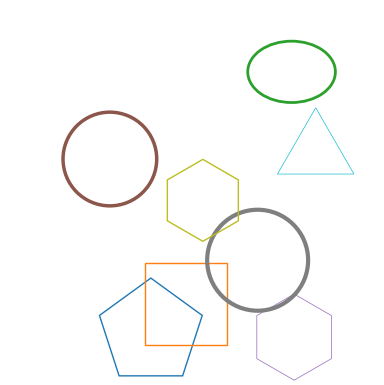[{"shape": "pentagon", "thickness": 1, "radius": 0.7, "center": [0.392, 0.137]}, {"shape": "square", "thickness": 1, "radius": 0.54, "center": [0.483, 0.21]}, {"shape": "oval", "thickness": 2, "radius": 0.57, "center": [0.757, 0.813]}, {"shape": "hexagon", "thickness": 0.5, "radius": 0.56, "center": [0.764, 0.124]}, {"shape": "circle", "thickness": 2.5, "radius": 0.61, "center": [0.285, 0.587]}, {"shape": "circle", "thickness": 3, "radius": 0.66, "center": [0.669, 0.324]}, {"shape": "hexagon", "thickness": 1, "radius": 0.53, "center": [0.527, 0.48]}, {"shape": "triangle", "thickness": 0.5, "radius": 0.57, "center": [0.82, 0.605]}]